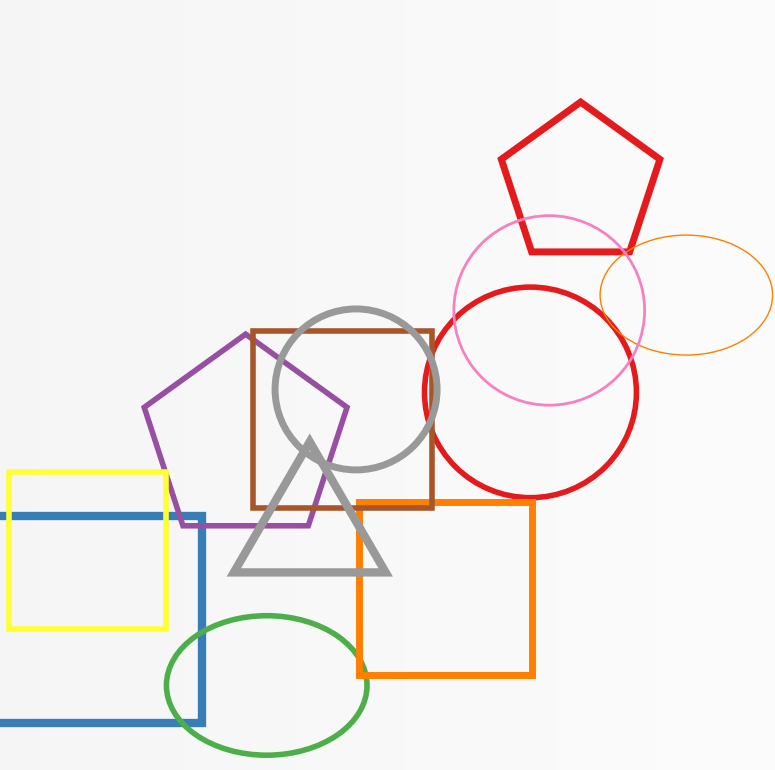[{"shape": "pentagon", "thickness": 2.5, "radius": 0.54, "center": [0.749, 0.76]}, {"shape": "circle", "thickness": 2, "radius": 0.68, "center": [0.684, 0.49]}, {"shape": "square", "thickness": 3, "radius": 0.67, "center": [0.127, 0.196]}, {"shape": "oval", "thickness": 2, "radius": 0.65, "center": [0.344, 0.11]}, {"shape": "pentagon", "thickness": 2, "radius": 0.69, "center": [0.317, 0.428]}, {"shape": "square", "thickness": 2.5, "radius": 0.56, "center": [0.575, 0.236]}, {"shape": "oval", "thickness": 0.5, "radius": 0.56, "center": [0.886, 0.617]}, {"shape": "square", "thickness": 2, "radius": 0.51, "center": [0.113, 0.285]}, {"shape": "square", "thickness": 2, "radius": 0.58, "center": [0.442, 0.455]}, {"shape": "circle", "thickness": 1, "radius": 0.62, "center": [0.709, 0.597]}, {"shape": "circle", "thickness": 2.5, "radius": 0.52, "center": [0.459, 0.494]}, {"shape": "triangle", "thickness": 3, "radius": 0.57, "center": [0.4, 0.313]}]